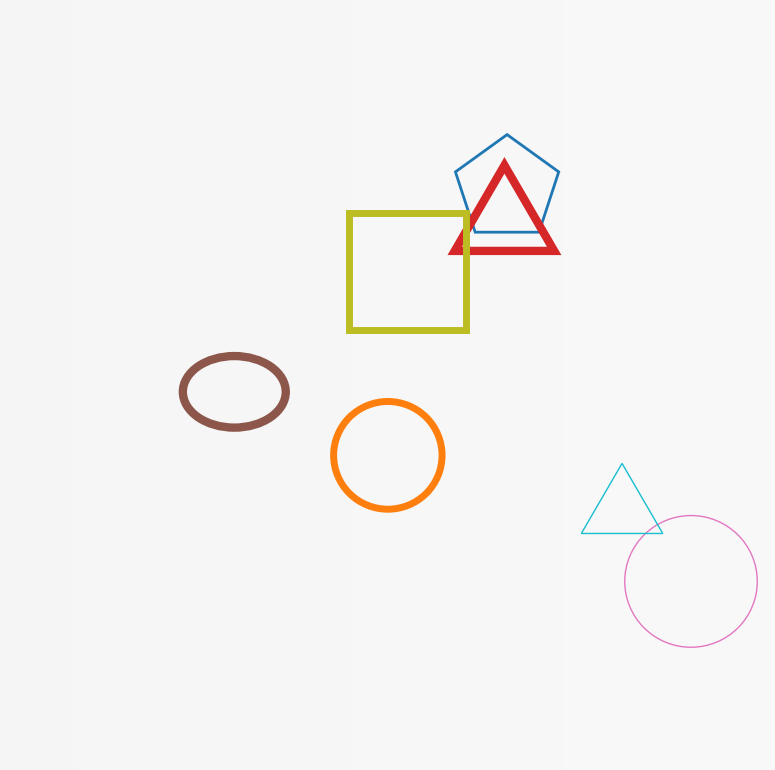[{"shape": "pentagon", "thickness": 1, "radius": 0.35, "center": [0.654, 0.755]}, {"shape": "circle", "thickness": 2.5, "radius": 0.35, "center": [0.5, 0.409]}, {"shape": "triangle", "thickness": 3, "radius": 0.37, "center": [0.651, 0.711]}, {"shape": "oval", "thickness": 3, "radius": 0.33, "center": [0.302, 0.491]}, {"shape": "circle", "thickness": 0.5, "radius": 0.43, "center": [0.892, 0.245]}, {"shape": "square", "thickness": 2.5, "radius": 0.38, "center": [0.526, 0.648]}, {"shape": "triangle", "thickness": 0.5, "radius": 0.3, "center": [0.803, 0.338]}]